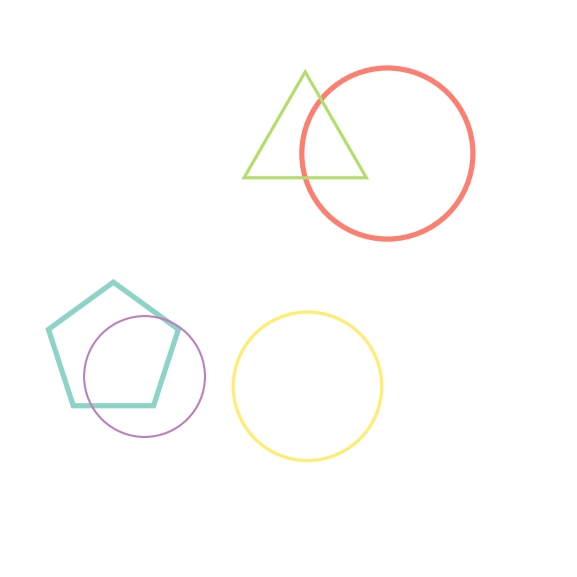[{"shape": "pentagon", "thickness": 2.5, "radius": 0.59, "center": [0.196, 0.392]}, {"shape": "circle", "thickness": 2.5, "radius": 0.74, "center": [0.671, 0.733]}, {"shape": "triangle", "thickness": 1.5, "radius": 0.61, "center": [0.529, 0.752]}, {"shape": "circle", "thickness": 1, "radius": 0.52, "center": [0.25, 0.347]}, {"shape": "circle", "thickness": 1.5, "radius": 0.64, "center": [0.532, 0.33]}]